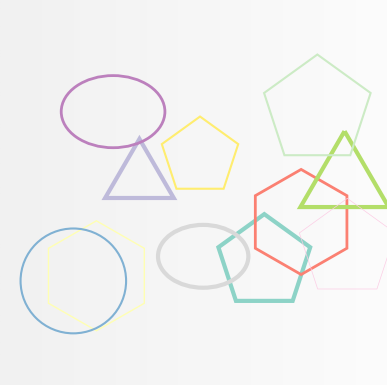[{"shape": "pentagon", "thickness": 3, "radius": 0.62, "center": [0.682, 0.319]}, {"shape": "hexagon", "thickness": 1, "radius": 0.71, "center": [0.249, 0.284]}, {"shape": "triangle", "thickness": 3, "radius": 0.51, "center": [0.36, 0.537]}, {"shape": "hexagon", "thickness": 2, "radius": 0.68, "center": [0.777, 0.423]}, {"shape": "circle", "thickness": 1.5, "radius": 0.68, "center": [0.189, 0.27]}, {"shape": "triangle", "thickness": 3, "radius": 0.66, "center": [0.889, 0.528]}, {"shape": "pentagon", "thickness": 0.5, "radius": 0.65, "center": [0.896, 0.355]}, {"shape": "oval", "thickness": 3, "radius": 0.58, "center": [0.524, 0.334]}, {"shape": "oval", "thickness": 2, "radius": 0.67, "center": [0.292, 0.71]}, {"shape": "pentagon", "thickness": 1.5, "radius": 0.72, "center": [0.819, 0.714]}, {"shape": "pentagon", "thickness": 1.5, "radius": 0.52, "center": [0.516, 0.594]}]